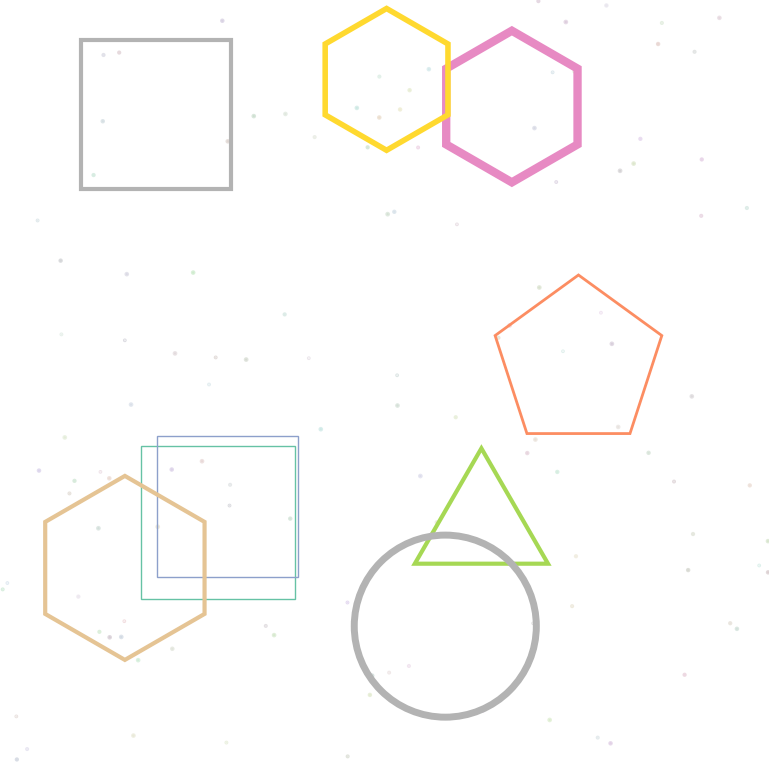[{"shape": "square", "thickness": 0.5, "radius": 0.5, "center": [0.283, 0.321]}, {"shape": "pentagon", "thickness": 1, "radius": 0.57, "center": [0.751, 0.529]}, {"shape": "square", "thickness": 0.5, "radius": 0.46, "center": [0.296, 0.343]}, {"shape": "hexagon", "thickness": 3, "radius": 0.49, "center": [0.665, 0.862]}, {"shape": "triangle", "thickness": 1.5, "radius": 0.5, "center": [0.625, 0.318]}, {"shape": "hexagon", "thickness": 2, "radius": 0.46, "center": [0.502, 0.897]}, {"shape": "hexagon", "thickness": 1.5, "radius": 0.6, "center": [0.162, 0.262]}, {"shape": "square", "thickness": 1.5, "radius": 0.49, "center": [0.202, 0.851]}, {"shape": "circle", "thickness": 2.5, "radius": 0.59, "center": [0.578, 0.187]}]